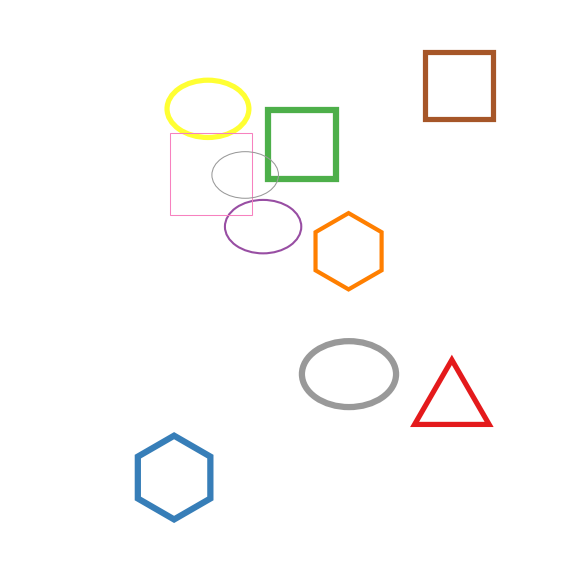[{"shape": "triangle", "thickness": 2.5, "radius": 0.37, "center": [0.782, 0.301]}, {"shape": "hexagon", "thickness": 3, "radius": 0.36, "center": [0.301, 0.172]}, {"shape": "square", "thickness": 3, "radius": 0.3, "center": [0.523, 0.749]}, {"shape": "oval", "thickness": 1, "radius": 0.33, "center": [0.456, 0.607]}, {"shape": "hexagon", "thickness": 2, "radius": 0.33, "center": [0.604, 0.564]}, {"shape": "oval", "thickness": 2.5, "radius": 0.35, "center": [0.36, 0.811]}, {"shape": "square", "thickness": 2.5, "radius": 0.29, "center": [0.794, 0.851]}, {"shape": "square", "thickness": 0.5, "radius": 0.35, "center": [0.365, 0.698]}, {"shape": "oval", "thickness": 3, "radius": 0.41, "center": [0.604, 0.351]}, {"shape": "oval", "thickness": 0.5, "radius": 0.29, "center": [0.425, 0.696]}]